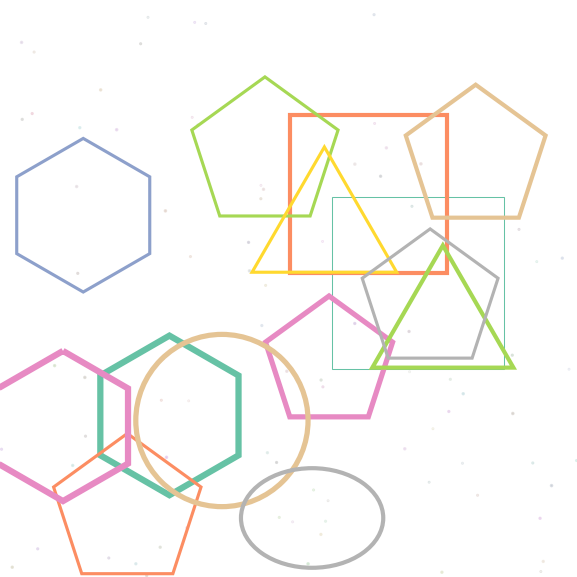[{"shape": "hexagon", "thickness": 3, "radius": 0.69, "center": [0.293, 0.28]}, {"shape": "square", "thickness": 0.5, "radius": 0.74, "center": [0.724, 0.509]}, {"shape": "square", "thickness": 2, "radius": 0.68, "center": [0.638, 0.663]}, {"shape": "pentagon", "thickness": 1.5, "radius": 0.67, "center": [0.22, 0.114]}, {"shape": "hexagon", "thickness": 1.5, "radius": 0.66, "center": [0.144, 0.626]}, {"shape": "pentagon", "thickness": 2.5, "radius": 0.58, "center": [0.57, 0.371]}, {"shape": "hexagon", "thickness": 3, "radius": 0.65, "center": [0.109, 0.261]}, {"shape": "triangle", "thickness": 2, "radius": 0.71, "center": [0.767, 0.433]}, {"shape": "pentagon", "thickness": 1.5, "radius": 0.67, "center": [0.459, 0.733]}, {"shape": "triangle", "thickness": 1.5, "radius": 0.72, "center": [0.562, 0.6]}, {"shape": "circle", "thickness": 2.5, "radius": 0.75, "center": [0.384, 0.271]}, {"shape": "pentagon", "thickness": 2, "radius": 0.64, "center": [0.824, 0.725]}, {"shape": "oval", "thickness": 2, "radius": 0.62, "center": [0.54, 0.102]}, {"shape": "pentagon", "thickness": 1.5, "radius": 0.62, "center": [0.745, 0.479]}]